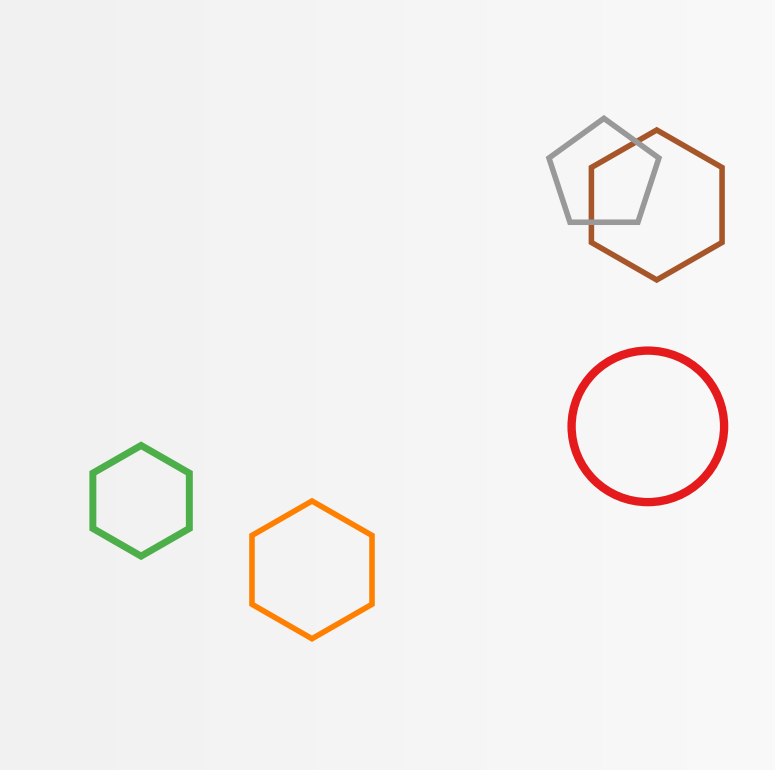[{"shape": "circle", "thickness": 3, "radius": 0.49, "center": [0.836, 0.446]}, {"shape": "hexagon", "thickness": 2.5, "radius": 0.36, "center": [0.182, 0.35]}, {"shape": "hexagon", "thickness": 2, "radius": 0.45, "center": [0.403, 0.26]}, {"shape": "hexagon", "thickness": 2, "radius": 0.49, "center": [0.847, 0.734]}, {"shape": "pentagon", "thickness": 2, "radius": 0.37, "center": [0.779, 0.772]}]